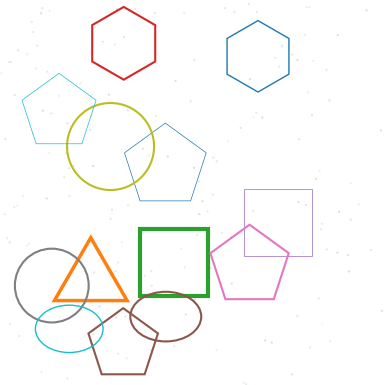[{"shape": "hexagon", "thickness": 1, "radius": 0.46, "center": [0.67, 0.854]}, {"shape": "pentagon", "thickness": 0.5, "radius": 0.56, "center": [0.429, 0.569]}, {"shape": "triangle", "thickness": 2.5, "radius": 0.54, "center": [0.236, 0.274]}, {"shape": "square", "thickness": 3, "radius": 0.44, "center": [0.452, 0.319]}, {"shape": "hexagon", "thickness": 1.5, "radius": 0.47, "center": [0.321, 0.888]}, {"shape": "square", "thickness": 0.5, "radius": 0.44, "center": [0.722, 0.423]}, {"shape": "pentagon", "thickness": 1.5, "radius": 0.47, "center": [0.32, 0.105]}, {"shape": "oval", "thickness": 1.5, "radius": 0.46, "center": [0.431, 0.178]}, {"shape": "pentagon", "thickness": 1.5, "radius": 0.53, "center": [0.648, 0.309]}, {"shape": "circle", "thickness": 1.5, "radius": 0.48, "center": [0.135, 0.258]}, {"shape": "circle", "thickness": 1.5, "radius": 0.57, "center": [0.287, 0.619]}, {"shape": "oval", "thickness": 1, "radius": 0.44, "center": [0.18, 0.146]}, {"shape": "pentagon", "thickness": 0.5, "radius": 0.51, "center": [0.153, 0.708]}]